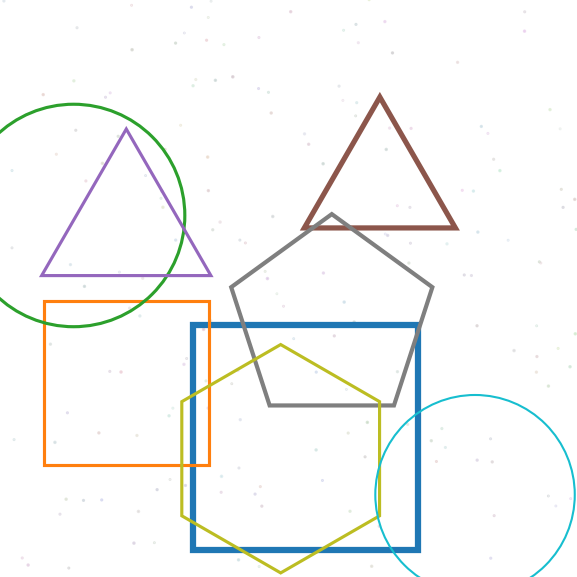[{"shape": "square", "thickness": 3, "radius": 0.98, "center": [0.528, 0.241]}, {"shape": "square", "thickness": 1.5, "radius": 0.71, "center": [0.219, 0.336]}, {"shape": "circle", "thickness": 1.5, "radius": 0.96, "center": [0.127, 0.626]}, {"shape": "triangle", "thickness": 1.5, "radius": 0.85, "center": [0.219, 0.607]}, {"shape": "triangle", "thickness": 2.5, "radius": 0.76, "center": [0.658, 0.68]}, {"shape": "pentagon", "thickness": 2, "radius": 0.92, "center": [0.575, 0.445]}, {"shape": "hexagon", "thickness": 1.5, "radius": 0.99, "center": [0.486, 0.205]}, {"shape": "circle", "thickness": 1, "radius": 0.86, "center": [0.823, 0.142]}]